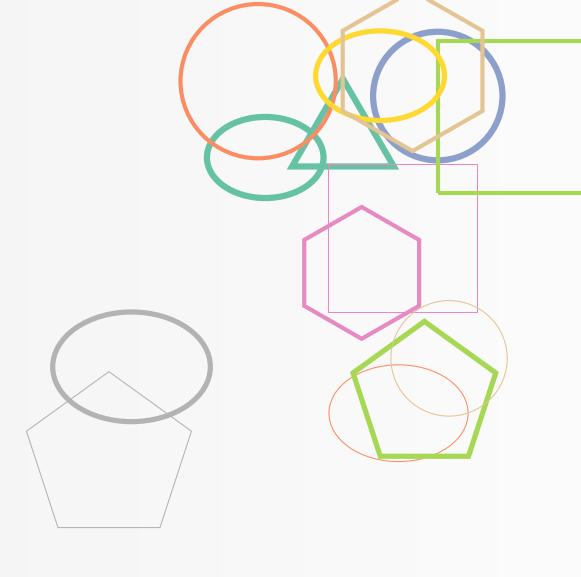[{"shape": "triangle", "thickness": 3, "radius": 0.51, "center": [0.59, 0.761]}, {"shape": "oval", "thickness": 3, "radius": 0.5, "center": [0.456, 0.726]}, {"shape": "circle", "thickness": 2, "radius": 0.67, "center": [0.444, 0.859]}, {"shape": "oval", "thickness": 0.5, "radius": 0.6, "center": [0.686, 0.284]}, {"shape": "circle", "thickness": 3, "radius": 0.56, "center": [0.753, 0.833]}, {"shape": "square", "thickness": 0.5, "radius": 0.64, "center": [0.692, 0.587]}, {"shape": "hexagon", "thickness": 2, "radius": 0.57, "center": [0.622, 0.527]}, {"shape": "pentagon", "thickness": 2.5, "radius": 0.65, "center": [0.73, 0.313]}, {"shape": "square", "thickness": 2, "radius": 0.66, "center": [0.884, 0.797]}, {"shape": "oval", "thickness": 2.5, "radius": 0.55, "center": [0.654, 0.868]}, {"shape": "hexagon", "thickness": 2, "radius": 0.69, "center": [0.71, 0.876]}, {"shape": "circle", "thickness": 0.5, "radius": 0.5, "center": [0.773, 0.379]}, {"shape": "pentagon", "thickness": 0.5, "radius": 0.75, "center": [0.187, 0.206]}, {"shape": "oval", "thickness": 2.5, "radius": 0.68, "center": [0.226, 0.364]}]